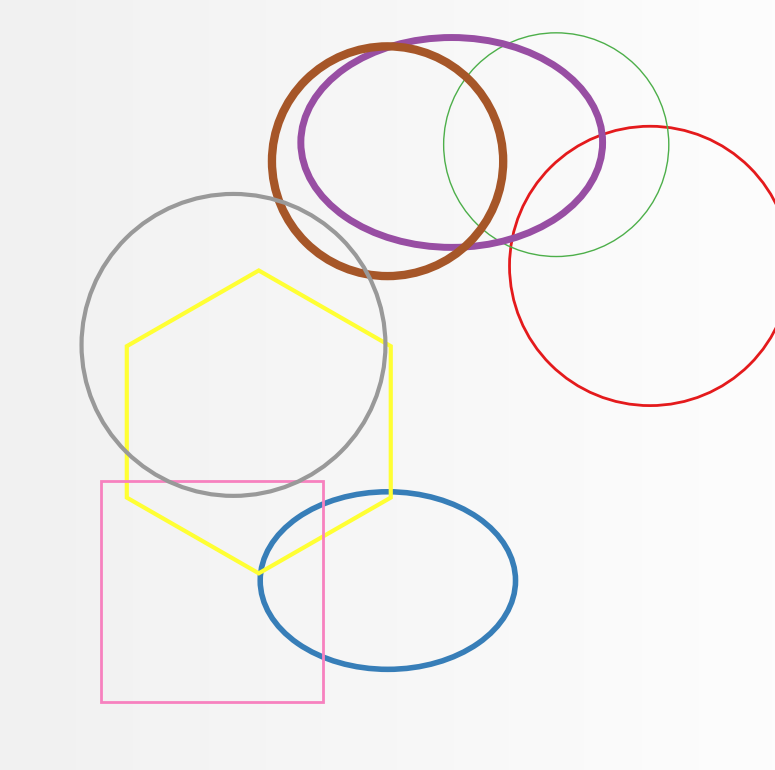[{"shape": "circle", "thickness": 1, "radius": 0.91, "center": [0.839, 0.655]}, {"shape": "oval", "thickness": 2, "radius": 0.82, "center": [0.5, 0.246]}, {"shape": "circle", "thickness": 0.5, "radius": 0.73, "center": [0.718, 0.812]}, {"shape": "oval", "thickness": 2.5, "radius": 0.97, "center": [0.583, 0.815]}, {"shape": "hexagon", "thickness": 1.5, "radius": 0.98, "center": [0.334, 0.452]}, {"shape": "circle", "thickness": 3, "radius": 0.75, "center": [0.5, 0.791]}, {"shape": "square", "thickness": 1, "radius": 0.72, "center": [0.273, 0.232]}, {"shape": "circle", "thickness": 1.5, "radius": 0.98, "center": [0.301, 0.552]}]